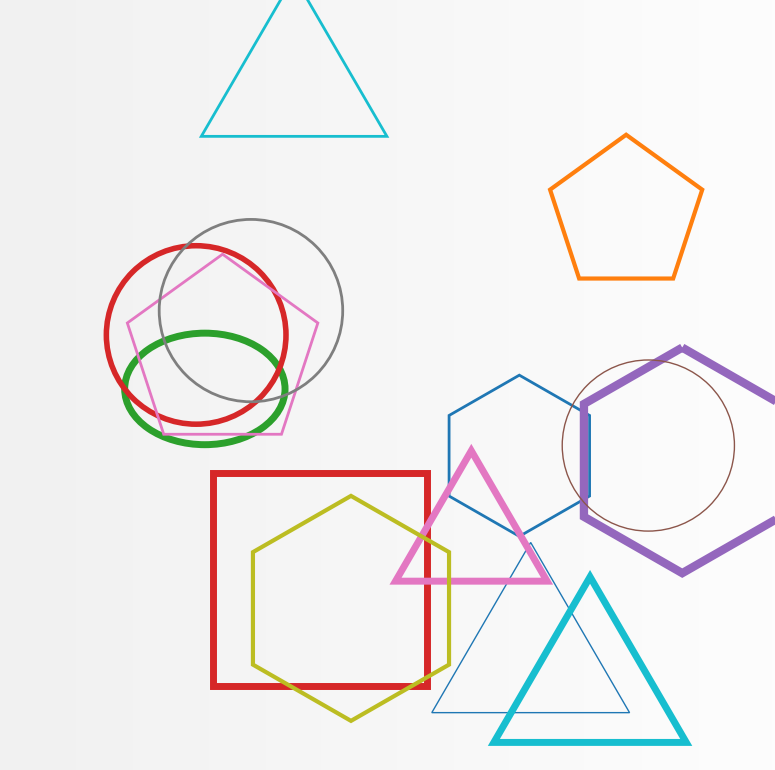[{"shape": "triangle", "thickness": 0.5, "radius": 0.74, "center": [0.685, 0.148]}, {"shape": "hexagon", "thickness": 1, "radius": 0.52, "center": [0.67, 0.408]}, {"shape": "pentagon", "thickness": 1.5, "radius": 0.52, "center": [0.808, 0.722]}, {"shape": "oval", "thickness": 2.5, "radius": 0.52, "center": [0.264, 0.495]}, {"shape": "square", "thickness": 2.5, "radius": 0.69, "center": [0.413, 0.247]}, {"shape": "circle", "thickness": 2, "radius": 0.58, "center": [0.253, 0.565]}, {"shape": "hexagon", "thickness": 3, "radius": 0.73, "center": [0.88, 0.402]}, {"shape": "circle", "thickness": 0.5, "radius": 0.56, "center": [0.837, 0.421]}, {"shape": "triangle", "thickness": 2.5, "radius": 0.56, "center": [0.608, 0.302]}, {"shape": "pentagon", "thickness": 1, "radius": 0.65, "center": [0.287, 0.541]}, {"shape": "circle", "thickness": 1, "radius": 0.59, "center": [0.324, 0.597]}, {"shape": "hexagon", "thickness": 1.5, "radius": 0.73, "center": [0.453, 0.21]}, {"shape": "triangle", "thickness": 1, "radius": 0.69, "center": [0.379, 0.892]}, {"shape": "triangle", "thickness": 2.5, "radius": 0.72, "center": [0.761, 0.107]}]